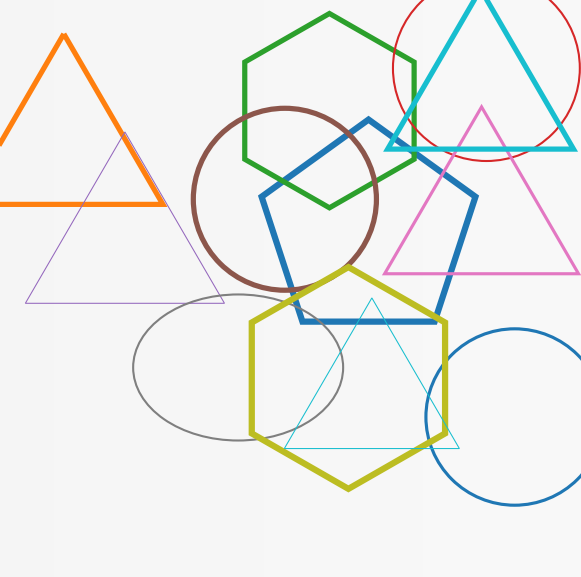[{"shape": "pentagon", "thickness": 3, "radius": 0.97, "center": [0.634, 0.599]}, {"shape": "circle", "thickness": 1.5, "radius": 0.76, "center": [0.885, 0.277]}, {"shape": "triangle", "thickness": 2.5, "radius": 0.98, "center": [0.11, 0.744]}, {"shape": "hexagon", "thickness": 2.5, "radius": 0.84, "center": [0.567, 0.808]}, {"shape": "circle", "thickness": 1, "radius": 0.8, "center": [0.837, 0.881]}, {"shape": "triangle", "thickness": 0.5, "radius": 0.99, "center": [0.215, 0.573]}, {"shape": "circle", "thickness": 2.5, "radius": 0.79, "center": [0.49, 0.654]}, {"shape": "triangle", "thickness": 1.5, "radius": 0.96, "center": [0.829, 0.621]}, {"shape": "oval", "thickness": 1, "radius": 0.9, "center": [0.41, 0.363]}, {"shape": "hexagon", "thickness": 3, "radius": 0.96, "center": [0.599, 0.345]}, {"shape": "triangle", "thickness": 0.5, "radius": 0.87, "center": [0.64, 0.309]}, {"shape": "triangle", "thickness": 2.5, "radius": 0.92, "center": [0.827, 0.833]}]